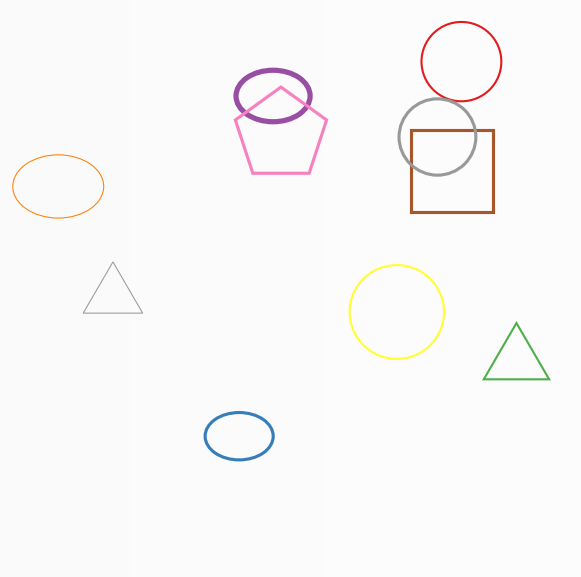[{"shape": "circle", "thickness": 1, "radius": 0.34, "center": [0.794, 0.892]}, {"shape": "oval", "thickness": 1.5, "radius": 0.29, "center": [0.411, 0.244]}, {"shape": "triangle", "thickness": 1, "radius": 0.32, "center": [0.889, 0.375]}, {"shape": "oval", "thickness": 2.5, "radius": 0.32, "center": [0.47, 0.833]}, {"shape": "oval", "thickness": 0.5, "radius": 0.39, "center": [0.1, 0.676]}, {"shape": "circle", "thickness": 1, "radius": 0.41, "center": [0.683, 0.459]}, {"shape": "square", "thickness": 1.5, "radius": 0.36, "center": [0.778, 0.704]}, {"shape": "pentagon", "thickness": 1.5, "radius": 0.41, "center": [0.483, 0.766]}, {"shape": "circle", "thickness": 1.5, "radius": 0.33, "center": [0.753, 0.762]}, {"shape": "triangle", "thickness": 0.5, "radius": 0.3, "center": [0.194, 0.486]}]